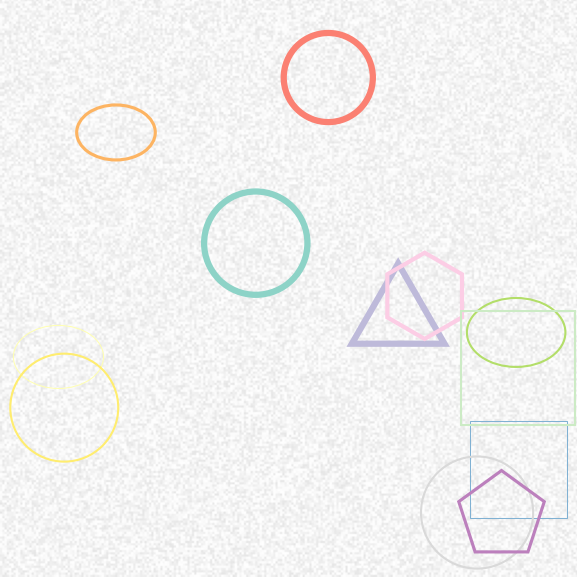[{"shape": "circle", "thickness": 3, "radius": 0.45, "center": [0.443, 0.578]}, {"shape": "oval", "thickness": 0.5, "radius": 0.39, "center": [0.101, 0.381]}, {"shape": "triangle", "thickness": 3, "radius": 0.46, "center": [0.689, 0.45]}, {"shape": "circle", "thickness": 3, "radius": 0.39, "center": [0.568, 0.865]}, {"shape": "square", "thickness": 0.5, "radius": 0.42, "center": [0.898, 0.186]}, {"shape": "oval", "thickness": 1.5, "radius": 0.34, "center": [0.201, 0.77]}, {"shape": "oval", "thickness": 1, "radius": 0.43, "center": [0.894, 0.423]}, {"shape": "hexagon", "thickness": 2, "radius": 0.37, "center": [0.735, 0.487]}, {"shape": "circle", "thickness": 1, "radius": 0.49, "center": [0.826, 0.112]}, {"shape": "pentagon", "thickness": 1.5, "radius": 0.39, "center": [0.868, 0.106]}, {"shape": "square", "thickness": 1, "radius": 0.49, "center": [0.897, 0.362]}, {"shape": "circle", "thickness": 1, "radius": 0.47, "center": [0.111, 0.293]}]